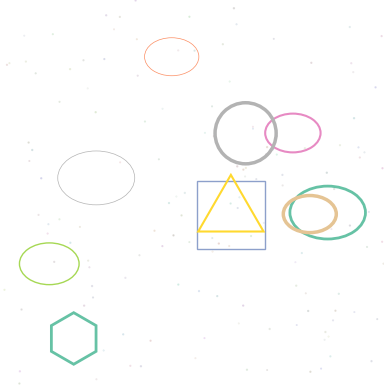[{"shape": "oval", "thickness": 2, "radius": 0.49, "center": [0.851, 0.448]}, {"shape": "hexagon", "thickness": 2, "radius": 0.33, "center": [0.191, 0.121]}, {"shape": "oval", "thickness": 0.5, "radius": 0.35, "center": [0.446, 0.853]}, {"shape": "square", "thickness": 1, "radius": 0.44, "center": [0.601, 0.441]}, {"shape": "oval", "thickness": 1.5, "radius": 0.36, "center": [0.761, 0.655]}, {"shape": "oval", "thickness": 1, "radius": 0.39, "center": [0.128, 0.315]}, {"shape": "triangle", "thickness": 1.5, "radius": 0.49, "center": [0.6, 0.448]}, {"shape": "oval", "thickness": 2.5, "radius": 0.34, "center": [0.805, 0.444]}, {"shape": "circle", "thickness": 2.5, "radius": 0.4, "center": [0.638, 0.654]}, {"shape": "oval", "thickness": 0.5, "radius": 0.5, "center": [0.25, 0.538]}]